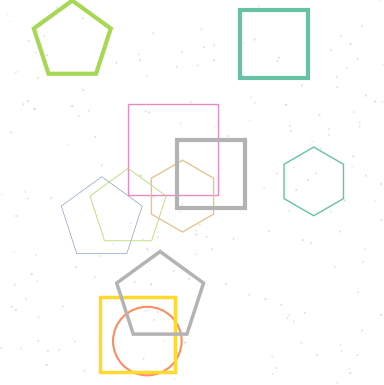[{"shape": "square", "thickness": 3, "radius": 0.44, "center": [0.711, 0.886]}, {"shape": "hexagon", "thickness": 1, "radius": 0.45, "center": [0.815, 0.529]}, {"shape": "circle", "thickness": 1.5, "radius": 0.45, "center": [0.383, 0.114]}, {"shape": "pentagon", "thickness": 0.5, "radius": 0.55, "center": [0.264, 0.431]}, {"shape": "square", "thickness": 1, "radius": 0.59, "center": [0.449, 0.612]}, {"shape": "pentagon", "thickness": 3, "radius": 0.53, "center": [0.188, 0.893]}, {"shape": "pentagon", "thickness": 0.5, "radius": 0.52, "center": [0.333, 0.459]}, {"shape": "square", "thickness": 2.5, "radius": 0.49, "center": [0.358, 0.13]}, {"shape": "hexagon", "thickness": 1, "radius": 0.47, "center": [0.474, 0.491]}, {"shape": "square", "thickness": 3, "radius": 0.44, "center": [0.547, 0.547]}, {"shape": "pentagon", "thickness": 2.5, "radius": 0.59, "center": [0.416, 0.228]}]